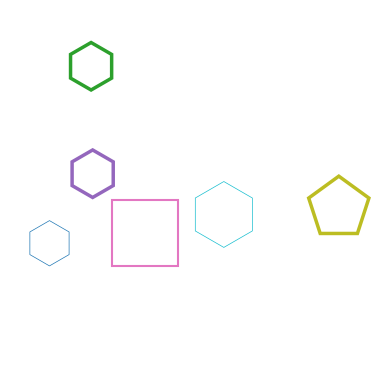[{"shape": "hexagon", "thickness": 0.5, "radius": 0.29, "center": [0.129, 0.368]}, {"shape": "hexagon", "thickness": 2.5, "radius": 0.31, "center": [0.237, 0.828]}, {"shape": "hexagon", "thickness": 2.5, "radius": 0.31, "center": [0.241, 0.549]}, {"shape": "square", "thickness": 1.5, "radius": 0.43, "center": [0.377, 0.395]}, {"shape": "pentagon", "thickness": 2.5, "radius": 0.41, "center": [0.88, 0.46]}, {"shape": "hexagon", "thickness": 0.5, "radius": 0.43, "center": [0.581, 0.443]}]